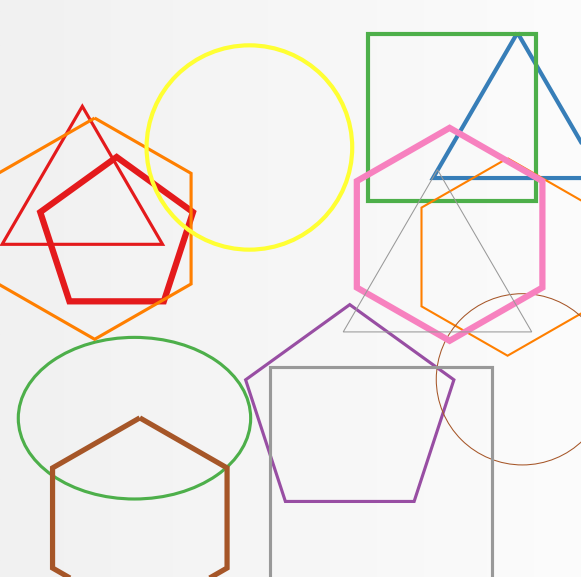[{"shape": "triangle", "thickness": 1.5, "radius": 0.8, "center": [0.142, 0.656]}, {"shape": "pentagon", "thickness": 3, "radius": 0.69, "center": [0.201, 0.589]}, {"shape": "triangle", "thickness": 2, "radius": 0.84, "center": [0.89, 0.775]}, {"shape": "square", "thickness": 2, "radius": 0.72, "center": [0.778, 0.796]}, {"shape": "oval", "thickness": 1.5, "radius": 1.0, "center": [0.231, 0.275]}, {"shape": "pentagon", "thickness": 1.5, "radius": 0.94, "center": [0.602, 0.283]}, {"shape": "hexagon", "thickness": 1.5, "radius": 0.96, "center": [0.163, 0.603]}, {"shape": "hexagon", "thickness": 1, "radius": 0.85, "center": [0.873, 0.554]}, {"shape": "circle", "thickness": 2, "radius": 0.88, "center": [0.429, 0.744]}, {"shape": "hexagon", "thickness": 2.5, "radius": 0.87, "center": [0.241, 0.102]}, {"shape": "circle", "thickness": 0.5, "radius": 0.74, "center": [0.899, 0.342]}, {"shape": "hexagon", "thickness": 3, "radius": 0.92, "center": [0.774, 0.593]}, {"shape": "triangle", "thickness": 0.5, "radius": 0.94, "center": [0.753, 0.518]}, {"shape": "square", "thickness": 1.5, "radius": 0.96, "center": [0.656, 0.172]}]